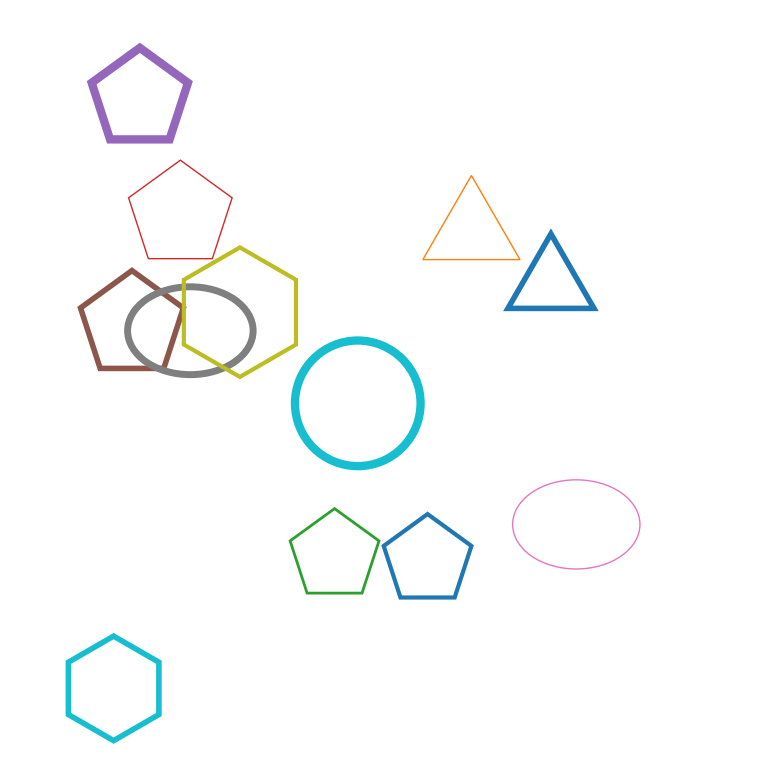[{"shape": "triangle", "thickness": 2, "radius": 0.32, "center": [0.716, 0.632]}, {"shape": "pentagon", "thickness": 1.5, "radius": 0.3, "center": [0.555, 0.272]}, {"shape": "triangle", "thickness": 0.5, "radius": 0.36, "center": [0.612, 0.699]}, {"shape": "pentagon", "thickness": 1, "radius": 0.3, "center": [0.435, 0.279]}, {"shape": "pentagon", "thickness": 0.5, "radius": 0.35, "center": [0.234, 0.721]}, {"shape": "pentagon", "thickness": 3, "radius": 0.33, "center": [0.182, 0.872]}, {"shape": "pentagon", "thickness": 2, "radius": 0.35, "center": [0.171, 0.578]}, {"shape": "oval", "thickness": 0.5, "radius": 0.41, "center": [0.748, 0.319]}, {"shape": "oval", "thickness": 2.5, "radius": 0.41, "center": [0.247, 0.57]}, {"shape": "hexagon", "thickness": 1.5, "radius": 0.42, "center": [0.312, 0.595]}, {"shape": "circle", "thickness": 3, "radius": 0.41, "center": [0.465, 0.476]}, {"shape": "hexagon", "thickness": 2, "radius": 0.34, "center": [0.148, 0.106]}]